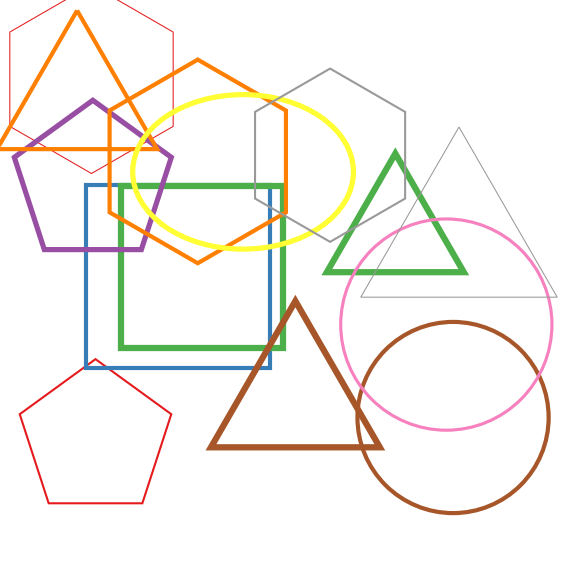[{"shape": "pentagon", "thickness": 1, "radius": 0.69, "center": [0.165, 0.239]}, {"shape": "hexagon", "thickness": 0.5, "radius": 0.82, "center": [0.158, 0.862]}, {"shape": "square", "thickness": 2, "radius": 0.79, "center": [0.308, 0.52]}, {"shape": "triangle", "thickness": 3, "radius": 0.68, "center": [0.685, 0.596]}, {"shape": "square", "thickness": 3, "radius": 0.7, "center": [0.35, 0.536]}, {"shape": "pentagon", "thickness": 2.5, "radius": 0.71, "center": [0.161, 0.683]}, {"shape": "triangle", "thickness": 2, "radius": 0.8, "center": [0.134, 0.821]}, {"shape": "hexagon", "thickness": 2, "radius": 0.88, "center": [0.342, 0.72]}, {"shape": "oval", "thickness": 2.5, "radius": 0.96, "center": [0.421, 0.702]}, {"shape": "circle", "thickness": 2, "radius": 0.83, "center": [0.785, 0.276]}, {"shape": "triangle", "thickness": 3, "radius": 0.84, "center": [0.511, 0.309]}, {"shape": "circle", "thickness": 1.5, "radius": 0.91, "center": [0.773, 0.437]}, {"shape": "triangle", "thickness": 0.5, "radius": 0.98, "center": [0.795, 0.583]}, {"shape": "hexagon", "thickness": 1, "radius": 0.75, "center": [0.572, 0.73]}]